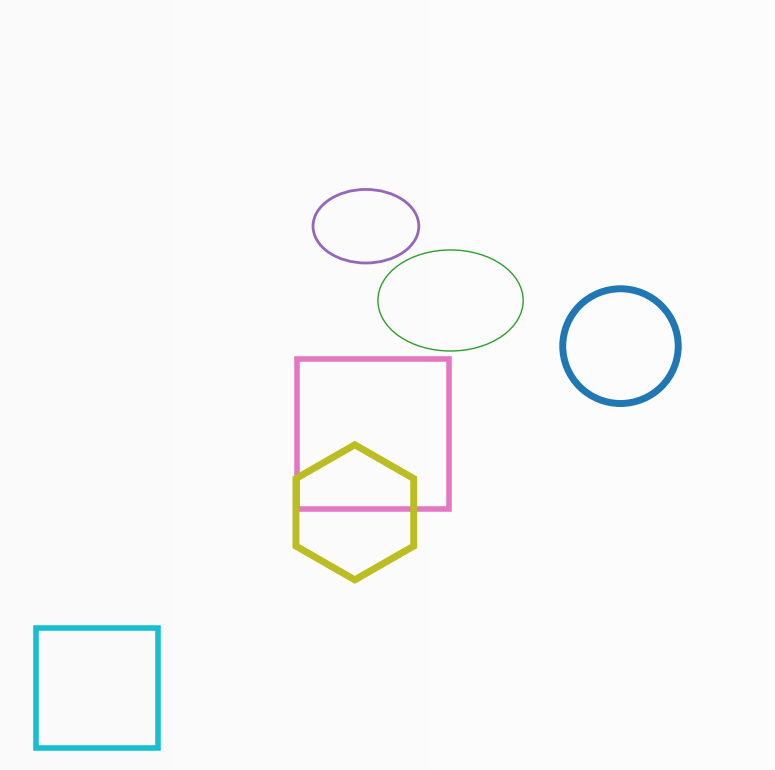[{"shape": "circle", "thickness": 2.5, "radius": 0.37, "center": [0.801, 0.55]}, {"shape": "oval", "thickness": 0.5, "radius": 0.47, "center": [0.581, 0.61]}, {"shape": "oval", "thickness": 1, "radius": 0.34, "center": [0.472, 0.706]}, {"shape": "square", "thickness": 2, "radius": 0.49, "center": [0.481, 0.437]}, {"shape": "hexagon", "thickness": 2.5, "radius": 0.44, "center": [0.458, 0.335]}, {"shape": "square", "thickness": 2, "radius": 0.39, "center": [0.125, 0.107]}]